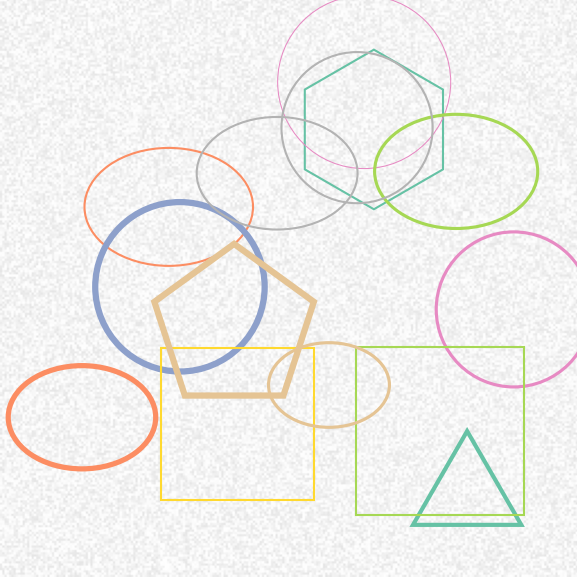[{"shape": "triangle", "thickness": 2, "radius": 0.54, "center": [0.809, 0.144]}, {"shape": "hexagon", "thickness": 1, "radius": 0.69, "center": [0.647, 0.775]}, {"shape": "oval", "thickness": 2.5, "radius": 0.64, "center": [0.142, 0.277]}, {"shape": "oval", "thickness": 1, "radius": 0.73, "center": [0.292, 0.641]}, {"shape": "circle", "thickness": 3, "radius": 0.73, "center": [0.312, 0.503]}, {"shape": "circle", "thickness": 1.5, "radius": 0.67, "center": [0.89, 0.463]}, {"shape": "circle", "thickness": 0.5, "radius": 0.75, "center": [0.631, 0.857]}, {"shape": "oval", "thickness": 1.5, "radius": 0.71, "center": [0.79, 0.702]}, {"shape": "square", "thickness": 1, "radius": 0.73, "center": [0.762, 0.252]}, {"shape": "square", "thickness": 1, "radius": 0.66, "center": [0.411, 0.265]}, {"shape": "oval", "thickness": 1.5, "radius": 0.52, "center": [0.57, 0.332]}, {"shape": "pentagon", "thickness": 3, "radius": 0.73, "center": [0.405, 0.432]}, {"shape": "circle", "thickness": 1, "radius": 0.65, "center": [0.618, 0.778]}, {"shape": "oval", "thickness": 1, "radius": 0.7, "center": [0.48, 0.699]}]